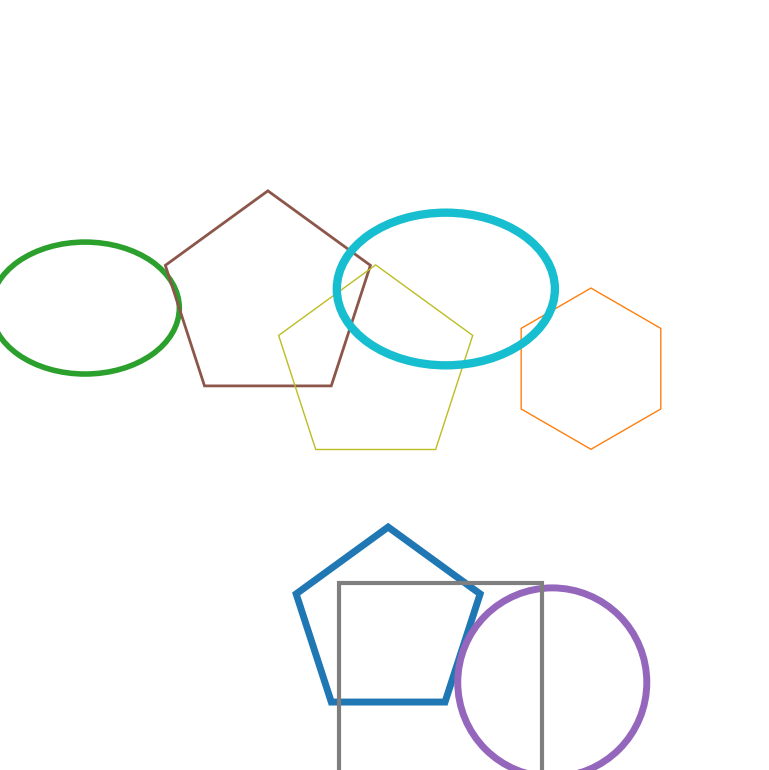[{"shape": "pentagon", "thickness": 2.5, "radius": 0.63, "center": [0.504, 0.19]}, {"shape": "hexagon", "thickness": 0.5, "radius": 0.52, "center": [0.767, 0.521]}, {"shape": "oval", "thickness": 2, "radius": 0.61, "center": [0.11, 0.6]}, {"shape": "circle", "thickness": 2.5, "radius": 0.61, "center": [0.717, 0.114]}, {"shape": "pentagon", "thickness": 1, "radius": 0.7, "center": [0.348, 0.612]}, {"shape": "square", "thickness": 1.5, "radius": 0.66, "center": [0.573, 0.11]}, {"shape": "pentagon", "thickness": 0.5, "radius": 0.66, "center": [0.488, 0.523]}, {"shape": "oval", "thickness": 3, "radius": 0.71, "center": [0.579, 0.625]}]